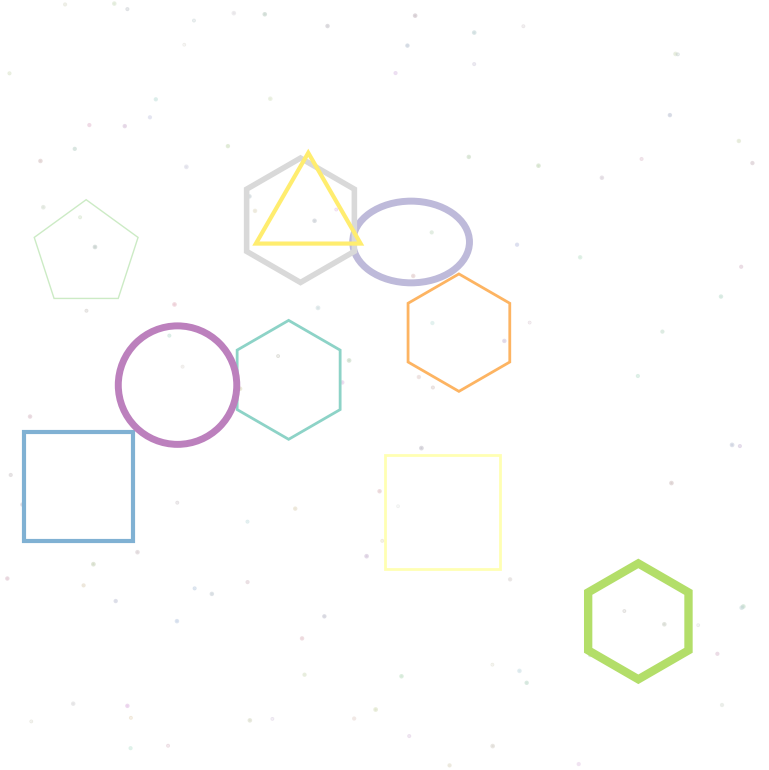[{"shape": "hexagon", "thickness": 1, "radius": 0.39, "center": [0.375, 0.507]}, {"shape": "square", "thickness": 1, "radius": 0.37, "center": [0.575, 0.335]}, {"shape": "oval", "thickness": 2.5, "radius": 0.38, "center": [0.534, 0.686]}, {"shape": "square", "thickness": 1.5, "radius": 0.36, "center": [0.102, 0.368]}, {"shape": "hexagon", "thickness": 1, "radius": 0.38, "center": [0.596, 0.568]}, {"shape": "hexagon", "thickness": 3, "radius": 0.38, "center": [0.829, 0.193]}, {"shape": "hexagon", "thickness": 2, "radius": 0.4, "center": [0.39, 0.714]}, {"shape": "circle", "thickness": 2.5, "radius": 0.38, "center": [0.231, 0.5]}, {"shape": "pentagon", "thickness": 0.5, "radius": 0.35, "center": [0.112, 0.67]}, {"shape": "triangle", "thickness": 1.5, "radius": 0.39, "center": [0.4, 0.723]}]